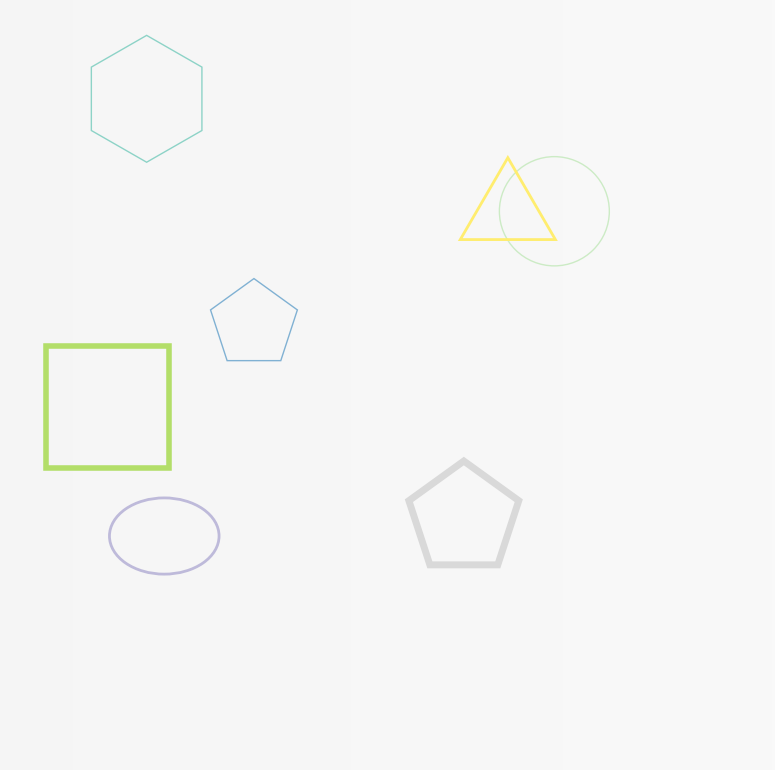[{"shape": "hexagon", "thickness": 0.5, "radius": 0.41, "center": [0.189, 0.872]}, {"shape": "oval", "thickness": 1, "radius": 0.35, "center": [0.212, 0.304]}, {"shape": "pentagon", "thickness": 0.5, "radius": 0.29, "center": [0.328, 0.579]}, {"shape": "square", "thickness": 2, "radius": 0.4, "center": [0.138, 0.471]}, {"shape": "pentagon", "thickness": 2.5, "radius": 0.37, "center": [0.598, 0.327]}, {"shape": "circle", "thickness": 0.5, "radius": 0.35, "center": [0.715, 0.726]}, {"shape": "triangle", "thickness": 1, "radius": 0.35, "center": [0.655, 0.724]}]